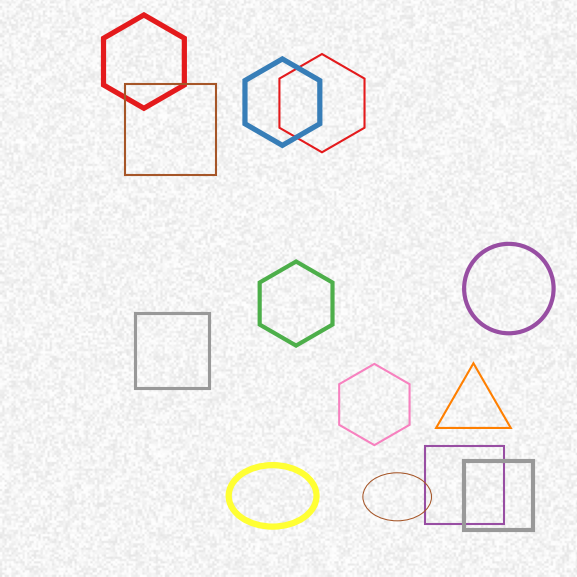[{"shape": "hexagon", "thickness": 1, "radius": 0.43, "center": [0.558, 0.821]}, {"shape": "hexagon", "thickness": 2.5, "radius": 0.4, "center": [0.249, 0.892]}, {"shape": "hexagon", "thickness": 2.5, "radius": 0.37, "center": [0.489, 0.822]}, {"shape": "hexagon", "thickness": 2, "radius": 0.36, "center": [0.513, 0.473]}, {"shape": "circle", "thickness": 2, "radius": 0.39, "center": [0.881, 0.499]}, {"shape": "square", "thickness": 1, "radius": 0.34, "center": [0.805, 0.159]}, {"shape": "triangle", "thickness": 1, "radius": 0.37, "center": [0.82, 0.295]}, {"shape": "oval", "thickness": 3, "radius": 0.38, "center": [0.472, 0.141]}, {"shape": "oval", "thickness": 0.5, "radius": 0.3, "center": [0.688, 0.139]}, {"shape": "square", "thickness": 1, "radius": 0.4, "center": [0.295, 0.775]}, {"shape": "hexagon", "thickness": 1, "radius": 0.35, "center": [0.648, 0.299]}, {"shape": "square", "thickness": 1.5, "radius": 0.32, "center": [0.298, 0.392]}, {"shape": "square", "thickness": 2, "radius": 0.3, "center": [0.864, 0.142]}]